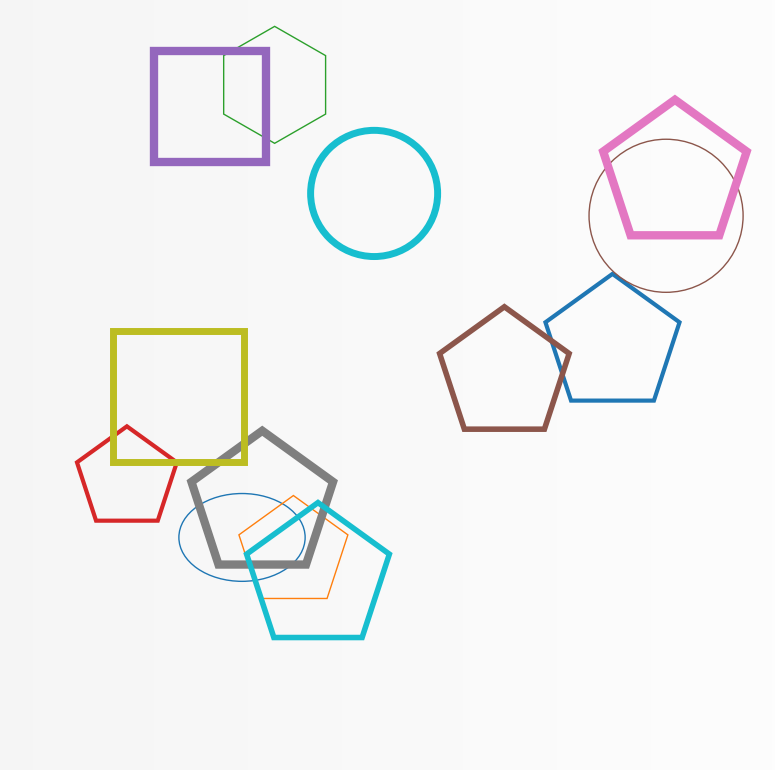[{"shape": "pentagon", "thickness": 1.5, "radius": 0.45, "center": [0.79, 0.553]}, {"shape": "oval", "thickness": 0.5, "radius": 0.41, "center": [0.312, 0.302]}, {"shape": "pentagon", "thickness": 0.5, "radius": 0.37, "center": [0.379, 0.283]}, {"shape": "hexagon", "thickness": 0.5, "radius": 0.38, "center": [0.354, 0.89]}, {"shape": "pentagon", "thickness": 1.5, "radius": 0.34, "center": [0.164, 0.379]}, {"shape": "square", "thickness": 3, "radius": 0.36, "center": [0.271, 0.862]}, {"shape": "circle", "thickness": 0.5, "radius": 0.5, "center": [0.859, 0.72]}, {"shape": "pentagon", "thickness": 2, "radius": 0.44, "center": [0.651, 0.514]}, {"shape": "pentagon", "thickness": 3, "radius": 0.49, "center": [0.871, 0.773]}, {"shape": "pentagon", "thickness": 3, "radius": 0.48, "center": [0.338, 0.345]}, {"shape": "square", "thickness": 2.5, "radius": 0.42, "center": [0.231, 0.485]}, {"shape": "pentagon", "thickness": 2, "radius": 0.48, "center": [0.41, 0.25]}, {"shape": "circle", "thickness": 2.5, "radius": 0.41, "center": [0.483, 0.749]}]